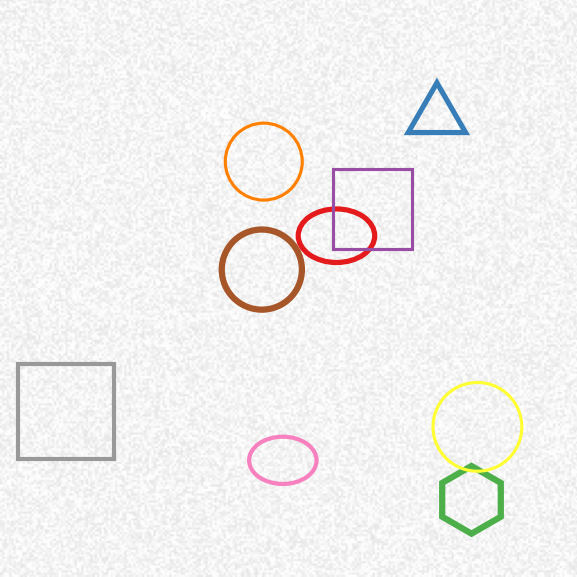[{"shape": "oval", "thickness": 2.5, "radius": 0.33, "center": [0.583, 0.591]}, {"shape": "triangle", "thickness": 2.5, "radius": 0.29, "center": [0.757, 0.798]}, {"shape": "hexagon", "thickness": 3, "radius": 0.29, "center": [0.816, 0.134]}, {"shape": "square", "thickness": 1.5, "radius": 0.34, "center": [0.644, 0.637]}, {"shape": "circle", "thickness": 1.5, "radius": 0.33, "center": [0.457, 0.719]}, {"shape": "circle", "thickness": 1.5, "radius": 0.38, "center": [0.827, 0.26]}, {"shape": "circle", "thickness": 3, "radius": 0.35, "center": [0.453, 0.532]}, {"shape": "oval", "thickness": 2, "radius": 0.29, "center": [0.49, 0.202]}, {"shape": "square", "thickness": 2, "radius": 0.41, "center": [0.114, 0.287]}]